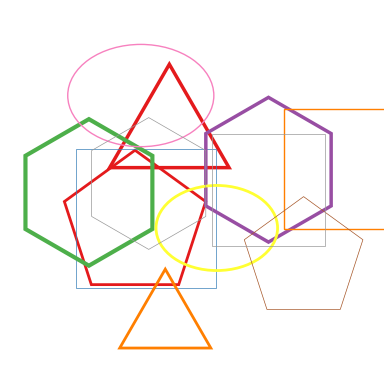[{"shape": "triangle", "thickness": 2.5, "radius": 0.89, "center": [0.44, 0.654]}, {"shape": "pentagon", "thickness": 2, "radius": 0.96, "center": [0.351, 0.417]}, {"shape": "square", "thickness": 0.5, "radius": 0.9, "center": [0.379, 0.433]}, {"shape": "hexagon", "thickness": 3, "radius": 0.95, "center": [0.231, 0.5]}, {"shape": "hexagon", "thickness": 2.5, "radius": 0.94, "center": [0.697, 0.559]}, {"shape": "square", "thickness": 1, "radius": 0.78, "center": [0.895, 0.562]}, {"shape": "triangle", "thickness": 2, "radius": 0.68, "center": [0.429, 0.164]}, {"shape": "oval", "thickness": 2, "radius": 0.79, "center": [0.563, 0.408]}, {"shape": "pentagon", "thickness": 0.5, "radius": 0.81, "center": [0.789, 0.327]}, {"shape": "oval", "thickness": 1, "radius": 0.95, "center": [0.366, 0.752]}, {"shape": "square", "thickness": 0.5, "radius": 0.73, "center": [0.697, 0.507]}, {"shape": "hexagon", "thickness": 0.5, "radius": 0.86, "center": [0.386, 0.523]}]